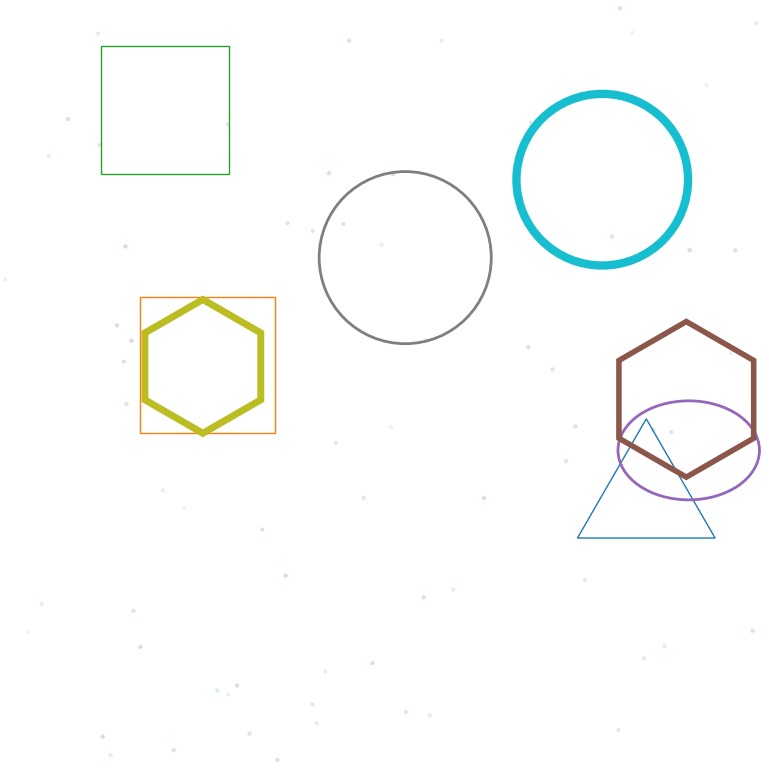[{"shape": "triangle", "thickness": 0.5, "radius": 0.52, "center": [0.839, 0.353]}, {"shape": "square", "thickness": 0.5, "radius": 0.44, "center": [0.27, 0.526]}, {"shape": "square", "thickness": 0.5, "radius": 0.42, "center": [0.214, 0.857]}, {"shape": "oval", "thickness": 1, "radius": 0.46, "center": [0.894, 0.415]}, {"shape": "hexagon", "thickness": 2, "radius": 0.51, "center": [0.891, 0.481]}, {"shape": "circle", "thickness": 1, "radius": 0.56, "center": [0.526, 0.665]}, {"shape": "hexagon", "thickness": 2.5, "radius": 0.43, "center": [0.263, 0.524]}, {"shape": "circle", "thickness": 3, "radius": 0.56, "center": [0.782, 0.767]}]